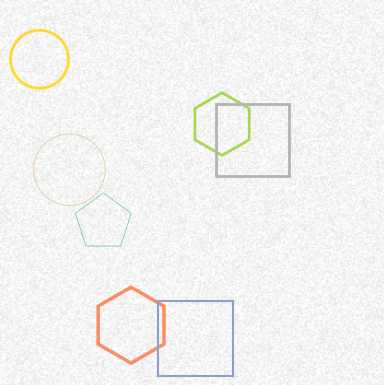[{"shape": "pentagon", "thickness": 0.5, "radius": 0.38, "center": [0.268, 0.423]}, {"shape": "hexagon", "thickness": 2.5, "radius": 0.49, "center": [0.34, 0.155]}, {"shape": "square", "thickness": 1.5, "radius": 0.49, "center": [0.508, 0.12]}, {"shape": "hexagon", "thickness": 2, "radius": 0.41, "center": [0.577, 0.678]}, {"shape": "circle", "thickness": 2, "radius": 0.38, "center": [0.103, 0.846]}, {"shape": "circle", "thickness": 0.5, "radius": 0.47, "center": [0.18, 0.559]}, {"shape": "square", "thickness": 2, "radius": 0.47, "center": [0.656, 0.636]}]